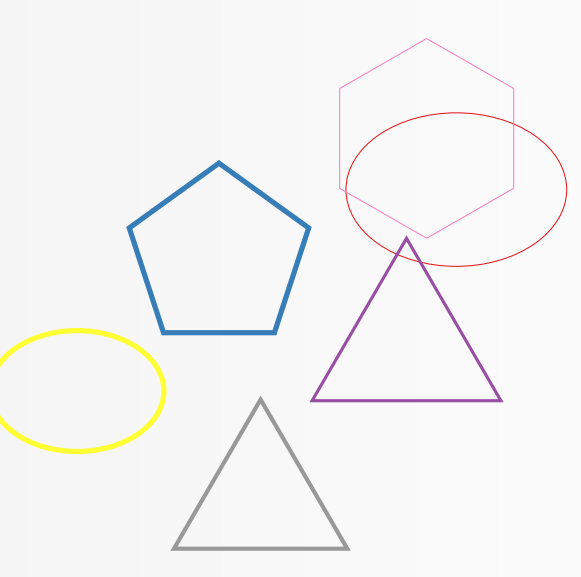[{"shape": "oval", "thickness": 0.5, "radius": 0.95, "center": [0.785, 0.671]}, {"shape": "pentagon", "thickness": 2.5, "radius": 0.81, "center": [0.377, 0.554]}, {"shape": "triangle", "thickness": 1.5, "radius": 0.94, "center": [0.699, 0.399]}, {"shape": "oval", "thickness": 2.5, "radius": 0.75, "center": [0.133, 0.322]}, {"shape": "hexagon", "thickness": 0.5, "radius": 0.86, "center": [0.734, 0.759]}, {"shape": "triangle", "thickness": 2, "radius": 0.86, "center": [0.448, 0.135]}]